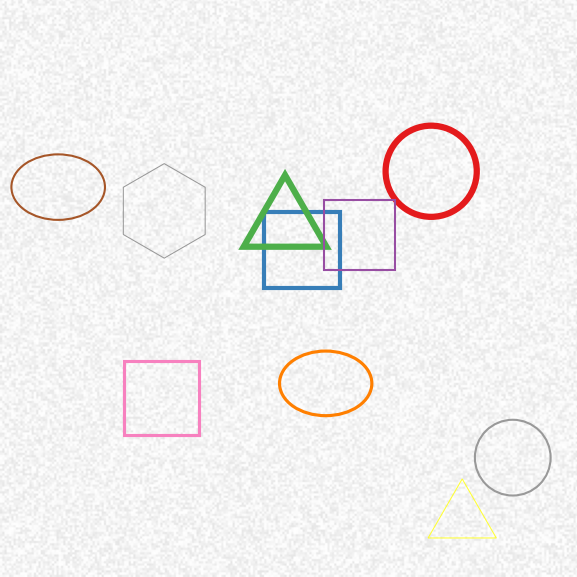[{"shape": "circle", "thickness": 3, "radius": 0.39, "center": [0.747, 0.703]}, {"shape": "square", "thickness": 2, "radius": 0.33, "center": [0.523, 0.566]}, {"shape": "triangle", "thickness": 3, "radius": 0.41, "center": [0.494, 0.613]}, {"shape": "square", "thickness": 1, "radius": 0.31, "center": [0.622, 0.592]}, {"shape": "oval", "thickness": 1.5, "radius": 0.4, "center": [0.564, 0.335]}, {"shape": "triangle", "thickness": 0.5, "radius": 0.34, "center": [0.8, 0.102]}, {"shape": "oval", "thickness": 1, "radius": 0.41, "center": [0.101, 0.675]}, {"shape": "square", "thickness": 1.5, "radius": 0.32, "center": [0.28, 0.31]}, {"shape": "hexagon", "thickness": 0.5, "radius": 0.41, "center": [0.284, 0.634]}, {"shape": "circle", "thickness": 1, "radius": 0.33, "center": [0.888, 0.207]}]